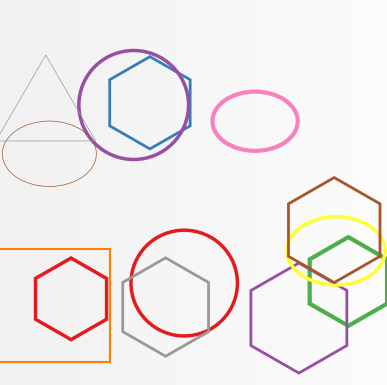[{"shape": "hexagon", "thickness": 2.5, "radius": 0.53, "center": [0.183, 0.224]}, {"shape": "circle", "thickness": 2.5, "radius": 0.69, "center": [0.475, 0.265]}, {"shape": "hexagon", "thickness": 2, "radius": 0.6, "center": [0.387, 0.733]}, {"shape": "hexagon", "thickness": 3, "radius": 0.58, "center": [0.899, 0.269]}, {"shape": "hexagon", "thickness": 2, "radius": 0.71, "center": [0.771, 0.174]}, {"shape": "circle", "thickness": 2.5, "radius": 0.71, "center": [0.345, 0.727]}, {"shape": "square", "thickness": 1.5, "radius": 0.74, "center": [0.136, 0.206]}, {"shape": "oval", "thickness": 2.5, "radius": 0.63, "center": [0.867, 0.348]}, {"shape": "oval", "thickness": 0.5, "radius": 0.61, "center": [0.127, 0.601]}, {"shape": "hexagon", "thickness": 2, "radius": 0.68, "center": [0.863, 0.402]}, {"shape": "oval", "thickness": 3, "radius": 0.55, "center": [0.658, 0.685]}, {"shape": "hexagon", "thickness": 2, "radius": 0.64, "center": [0.427, 0.203]}, {"shape": "triangle", "thickness": 0.5, "radius": 0.74, "center": [0.118, 0.708]}]